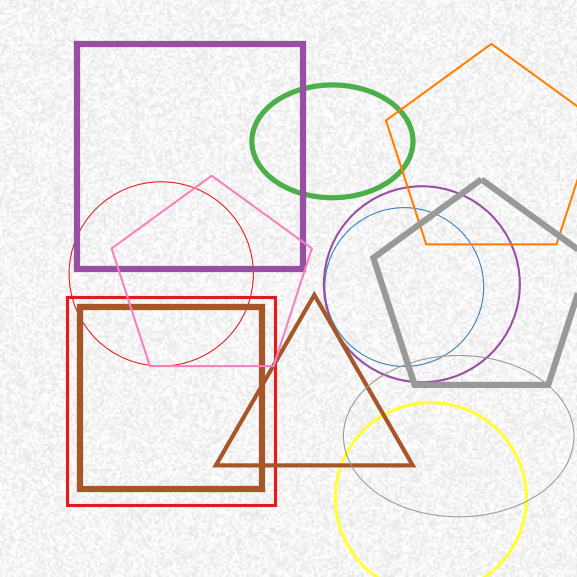[{"shape": "circle", "thickness": 0.5, "radius": 0.8, "center": [0.279, 0.525]}, {"shape": "square", "thickness": 1.5, "radius": 0.9, "center": [0.296, 0.305]}, {"shape": "circle", "thickness": 0.5, "radius": 0.69, "center": [0.7, 0.502]}, {"shape": "oval", "thickness": 2.5, "radius": 0.7, "center": [0.576, 0.754]}, {"shape": "circle", "thickness": 1, "radius": 0.85, "center": [0.731, 0.507]}, {"shape": "square", "thickness": 3, "radius": 0.98, "center": [0.329, 0.728]}, {"shape": "pentagon", "thickness": 1, "radius": 0.96, "center": [0.851, 0.731]}, {"shape": "circle", "thickness": 1.5, "radius": 0.83, "center": [0.746, 0.137]}, {"shape": "square", "thickness": 3, "radius": 0.79, "center": [0.296, 0.31]}, {"shape": "triangle", "thickness": 2, "radius": 0.98, "center": [0.544, 0.292]}, {"shape": "pentagon", "thickness": 1, "radius": 0.91, "center": [0.367, 0.513]}, {"shape": "oval", "thickness": 0.5, "radius": 1.0, "center": [0.794, 0.244]}, {"shape": "pentagon", "thickness": 3, "radius": 0.98, "center": [0.834, 0.492]}]